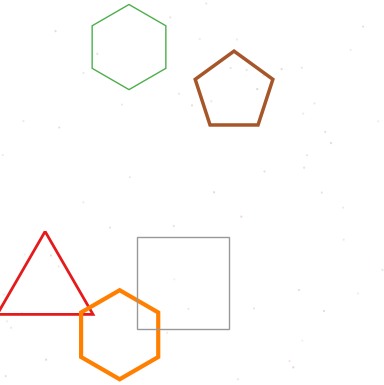[{"shape": "triangle", "thickness": 2, "radius": 0.72, "center": [0.117, 0.255]}, {"shape": "hexagon", "thickness": 1, "radius": 0.55, "center": [0.335, 0.878]}, {"shape": "hexagon", "thickness": 3, "radius": 0.58, "center": [0.311, 0.131]}, {"shape": "pentagon", "thickness": 2.5, "radius": 0.53, "center": [0.608, 0.761]}, {"shape": "square", "thickness": 1, "radius": 0.6, "center": [0.475, 0.264]}]